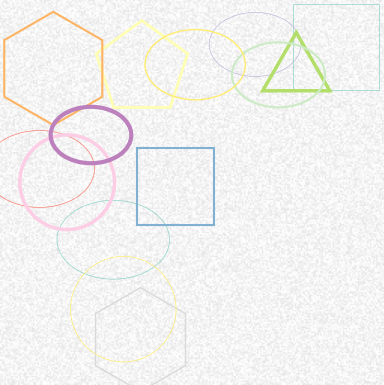[{"shape": "oval", "thickness": 0.5, "radius": 0.73, "center": [0.294, 0.377]}, {"shape": "square", "thickness": 0.5, "radius": 0.56, "center": [0.873, 0.878]}, {"shape": "pentagon", "thickness": 2, "radius": 0.62, "center": [0.369, 0.822]}, {"shape": "oval", "thickness": 0.5, "radius": 0.59, "center": [0.662, 0.885]}, {"shape": "oval", "thickness": 0.5, "radius": 0.71, "center": [0.103, 0.561]}, {"shape": "square", "thickness": 1.5, "radius": 0.5, "center": [0.456, 0.516]}, {"shape": "hexagon", "thickness": 1.5, "radius": 0.74, "center": [0.138, 0.822]}, {"shape": "triangle", "thickness": 2.5, "radius": 0.5, "center": [0.769, 0.815]}, {"shape": "circle", "thickness": 2.5, "radius": 0.62, "center": [0.174, 0.527]}, {"shape": "hexagon", "thickness": 1, "radius": 0.67, "center": [0.365, 0.118]}, {"shape": "oval", "thickness": 3, "radius": 0.52, "center": [0.236, 0.649]}, {"shape": "oval", "thickness": 1.5, "radius": 0.6, "center": [0.723, 0.806]}, {"shape": "oval", "thickness": 1, "radius": 0.65, "center": [0.507, 0.832]}, {"shape": "circle", "thickness": 0.5, "radius": 0.69, "center": [0.32, 0.197]}]